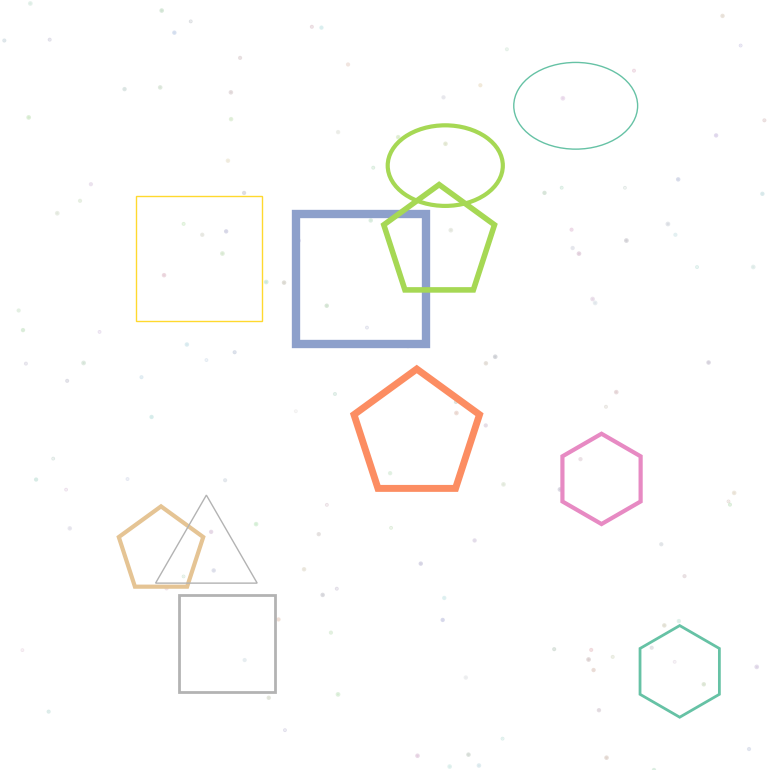[{"shape": "oval", "thickness": 0.5, "radius": 0.4, "center": [0.748, 0.863]}, {"shape": "hexagon", "thickness": 1, "radius": 0.3, "center": [0.883, 0.128]}, {"shape": "pentagon", "thickness": 2.5, "radius": 0.43, "center": [0.541, 0.435]}, {"shape": "square", "thickness": 3, "radius": 0.42, "center": [0.469, 0.638]}, {"shape": "hexagon", "thickness": 1.5, "radius": 0.29, "center": [0.781, 0.378]}, {"shape": "oval", "thickness": 1.5, "radius": 0.37, "center": [0.578, 0.785]}, {"shape": "pentagon", "thickness": 2, "radius": 0.38, "center": [0.57, 0.685]}, {"shape": "square", "thickness": 0.5, "radius": 0.41, "center": [0.259, 0.664]}, {"shape": "pentagon", "thickness": 1.5, "radius": 0.29, "center": [0.209, 0.285]}, {"shape": "square", "thickness": 1, "radius": 0.31, "center": [0.295, 0.164]}, {"shape": "triangle", "thickness": 0.5, "radius": 0.38, "center": [0.268, 0.281]}]